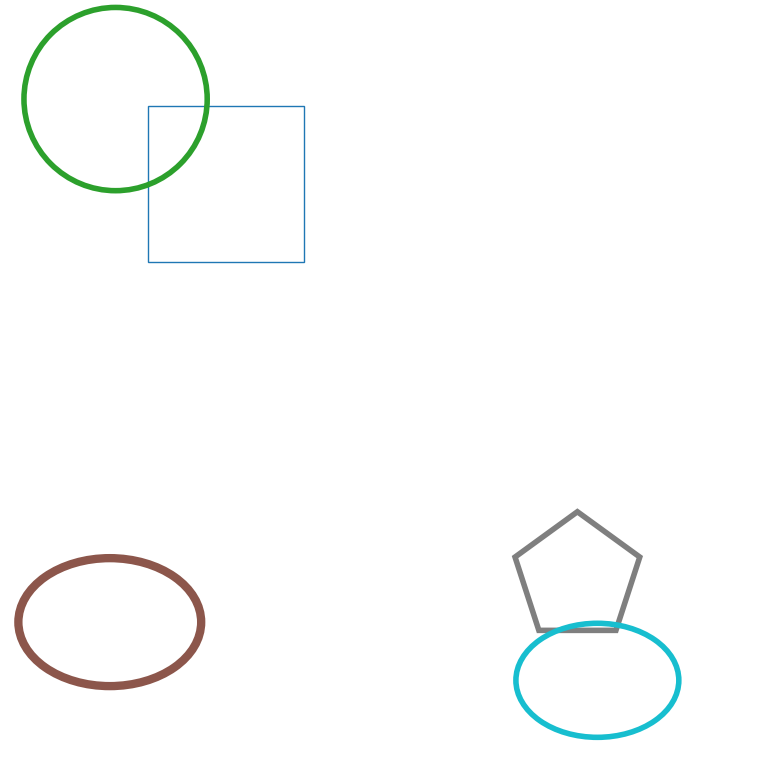[{"shape": "square", "thickness": 0.5, "radius": 0.51, "center": [0.294, 0.761]}, {"shape": "circle", "thickness": 2, "radius": 0.59, "center": [0.15, 0.871]}, {"shape": "oval", "thickness": 3, "radius": 0.59, "center": [0.143, 0.192]}, {"shape": "pentagon", "thickness": 2, "radius": 0.43, "center": [0.75, 0.25]}, {"shape": "oval", "thickness": 2, "radius": 0.53, "center": [0.776, 0.116]}]